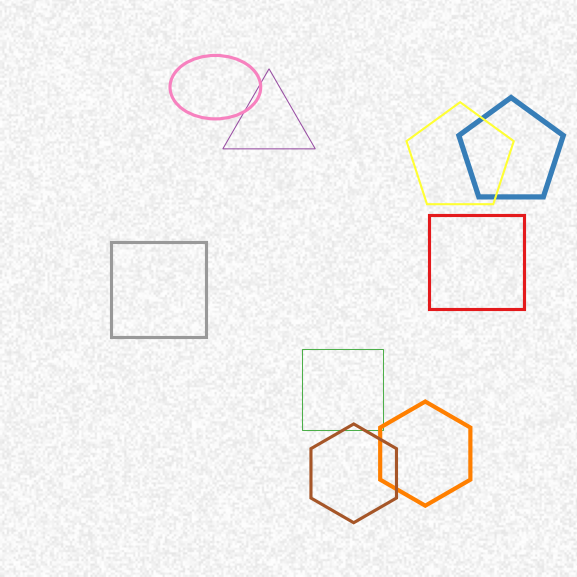[{"shape": "square", "thickness": 1.5, "radius": 0.41, "center": [0.825, 0.545]}, {"shape": "pentagon", "thickness": 2.5, "radius": 0.48, "center": [0.885, 0.735]}, {"shape": "square", "thickness": 0.5, "radius": 0.35, "center": [0.593, 0.324]}, {"shape": "triangle", "thickness": 0.5, "radius": 0.46, "center": [0.466, 0.788]}, {"shape": "hexagon", "thickness": 2, "radius": 0.45, "center": [0.736, 0.214]}, {"shape": "pentagon", "thickness": 1, "radius": 0.49, "center": [0.797, 0.725]}, {"shape": "hexagon", "thickness": 1.5, "radius": 0.43, "center": [0.612, 0.18]}, {"shape": "oval", "thickness": 1.5, "radius": 0.39, "center": [0.373, 0.848]}, {"shape": "square", "thickness": 1.5, "radius": 0.41, "center": [0.275, 0.498]}]